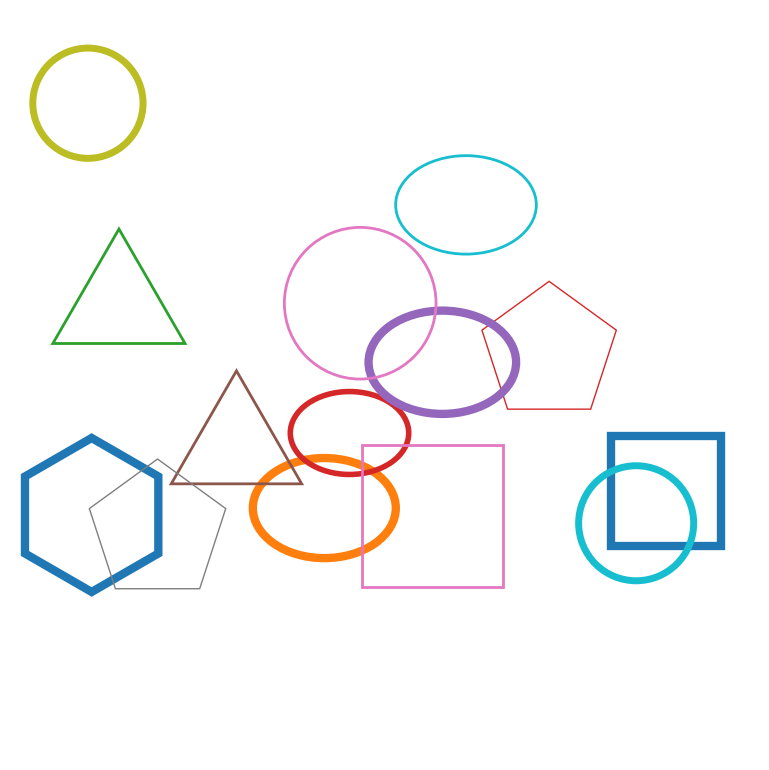[{"shape": "square", "thickness": 3, "radius": 0.36, "center": [0.865, 0.362]}, {"shape": "hexagon", "thickness": 3, "radius": 0.5, "center": [0.119, 0.331]}, {"shape": "oval", "thickness": 3, "radius": 0.46, "center": [0.421, 0.34]}, {"shape": "triangle", "thickness": 1, "radius": 0.5, "center": [0.154, 0.603]}, {"shape": "pentagon", "thickness": 0.5, "radius": 0.46, "center": [0.713, 0.543]}, {"shape": "oval", "thickness": 2, "radius": 0.38, "center": [0.454, 0.438]}, {"shape": "oval", "thickness": 3, "radius": 0.48, "center": [0.574, 0.53]}, {"shape": "triangle", "thickness": 1, "radius": 0.49, "center": [0.307, 0.421]}, {"shape": "square", "thickness": 1, "radius": 0.46, "center": [0.561, 0.33]}, {"shape": "circle", "thickness": 1, "radius": 0.49, "center": [0.468, 0.606]}, {"shape": "pentagon", "thickness": 0.5, "radius": 0.47, "center": [0.205, 0.311]}, {"shape": "circle", "thickness": 2.5, "radius": 0.36, "center": [0.114, 0.866]}, {"shape": "oval", "thickness": 1, "radius": 0.46, "center": [0.605, 0.734]}, {"shape": "circle", "thickness": 2.5, "radius": 0.37, "center": [0.826, 0.32]}]